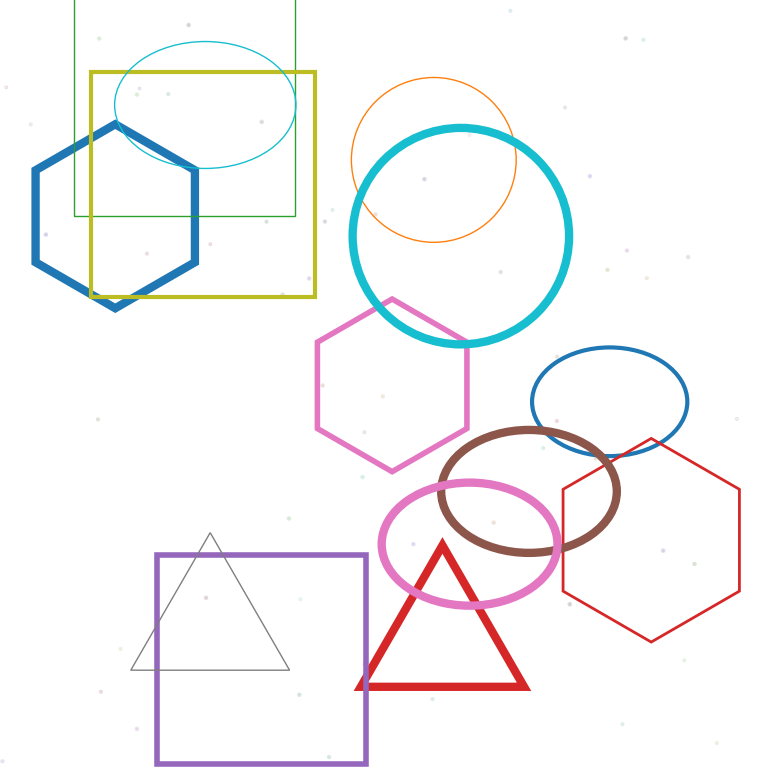[{"shape": "oval", "thickness": 1.5, "radius": 0.5, "center": [0.792, 0.478]}, {"shape": "hexagon", "thickness": 3, "radius": 0.6, "center": [0.15, 0.719]}, {"shape": "circle", "thickness": 0.5, "radius": 0.54, "center": [0.563, 0.792]}, {"shape": "square", "thickness": 0.5, "radius": 0.72, "center": [0.239, 0.863]}, {"shape": "hexagon", "thickness": 1, "radius": 0.66, "center": [0.846, 0.298]}, {"shape": "triangle", "thickness": 3, "radius": 0.61, "center": [0.575, 0.169]}, {"shape": "square", "thickness": 2, "radius": 0.68, "center": [0.34, 0.143]}, {"shape": "oval", "thickness": 3, "radius": 0.57, "center": [0.687, 0.362]}, {"shape": "hexagon", "thickness": 2, "radius": 0.56, "center": [0.509, 0.5]}, {"shape": "oval", "thickness": 3, "radius": 0.57, "center": [0.61, 0.293]}, {"shape": "triangle", "thickness": 0.5, "radius": 0.6, "center": [0.273, 0.189]}, {"shape": "square", "thickness": 1.5, "radius": 0.73, "center": [0.264, 0.76]}, {"shape": "circle", "thickness": 3, "radius": 0.7, "center": [0.599, 0.693]}, {"shape": "oval", "thickness": 0.5, "radius": 0.59, "center": [0.267, 0.864]}]